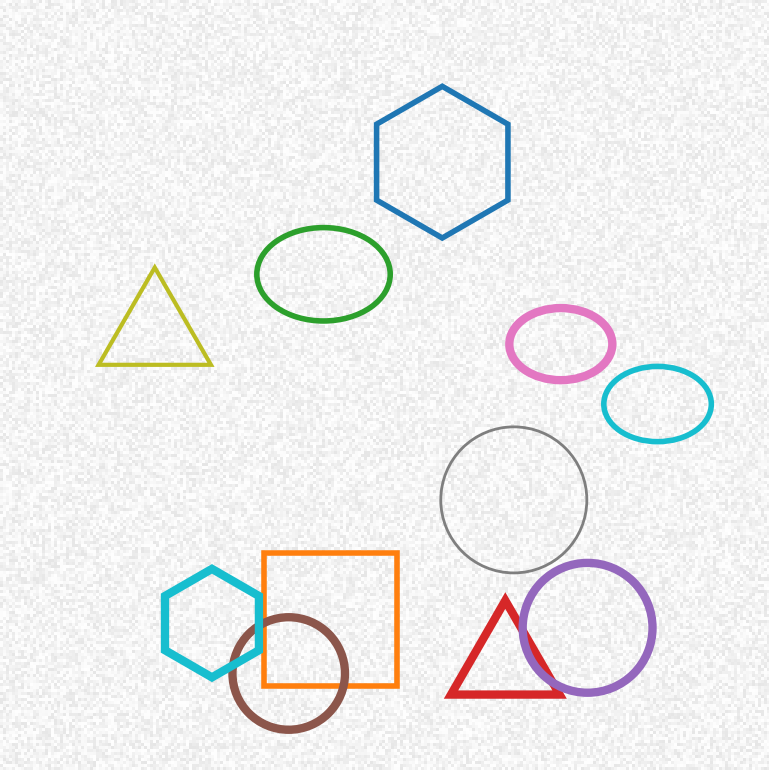[{"shape": "hexagon", "thickness": 2, "radius": 0.49, "center": [0.574, 0.789]}, {"shape": "square", "thickness": 2, "radius": 0.43, "center": [0.429, 0.196]}, {"shape": "oval", "thickness": 2, "radius": 0.43, "center": [0.42, 0.644]}, {"shape": "triangle", "thickness": 3, "radius": 0.41, "center": [0.656, 0.139]}, {"shape": "circle", "thickness": 3, "radius": 0.42, "center": [0.763, 0.185]}, {"shape": "circle", "thickness": 3, "radius": 0.37, "center": [0.375, 0.125]}, {"shape": "oval", "thickness": 3, "radius": 0.33, "center": [0.728, 0.553]}, {"shape": "circle", "thickness": 1, "radius": 0.47, "center": [0.667, 0.351]}, {"shape": "triangle", "thickness": 1.5, "radius": 0.42, "center": [0.201, 0.568]}, {"shape": "hexagon", "thickness": 3, "radius": 0.35, "center": [0.275, 0.191]}, {"shape": "oval", "thickness": 2, "radius": 0.35, "center": [0.854, 0.475]}]